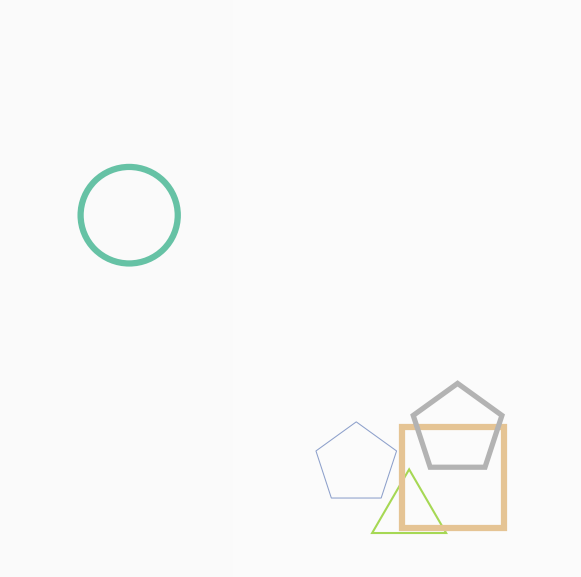[{"shape": "circle", "thickness": 3, "radius": 0.42, "center": [0.222, 0.626]}, {"shape": "pentagon", "thickness": 0.5, "radius": 0.36, "center": [0.613, 0.196]}, {"shape": "triangle", "thickness": 1, "radius": 0.37, "center": [0.704, 0.113]}, {"shape": "square", "thickness": 3, "radius": 0.44, "center": [0.78, 0.173]}, {"shape": "pentagon", "thickness": 2.5, "radius": 0.4, "center": [0.787, 0.255]}]